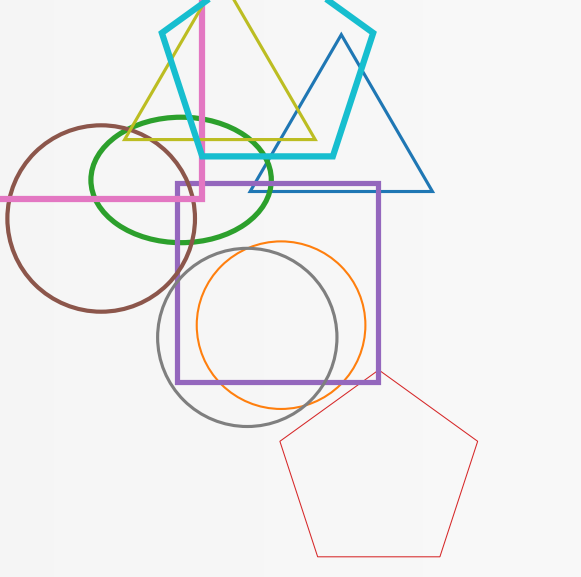[{"shape": "triangle", "thickness": 1.5, "radius": 0.91, "center": [0.587, 0.758]}, {"shape": "circle", "thickness": 1, "radius": 0.73, "center": [0.484, 0.436]}, {"shape": "oval", "thickness": 2.5, "radius": 0.78, "center": [0.312, 0.688]}, {"shape": "pentagon", "thickness": 0.5, "radius": 0.89, "center": [0.652, 0.18]}, {"shape": "square", "thickness": 2.5, "radius": 0.86, "center": [0.477, 0.51]}, {"shape": "circle", "thickness": 2, "radius": 0.81, "center": [0.174, 0.621]}, {"shape": "square", "thickness": 3, "radius": 0.9, "center": [0.167, 0.834]}, {"shape": "circle", "thickness": 1.5, "radius": 0.77, "center": [0.425, 0.415]}, {"shape": "triangle", "thickness": 1.5, "radius": 0.95, "center": [0.378, 0.852]}, {"shape": "pentagon", "thickness": 3, "radius": 0.96, "center": [0.46, 0.883]}]